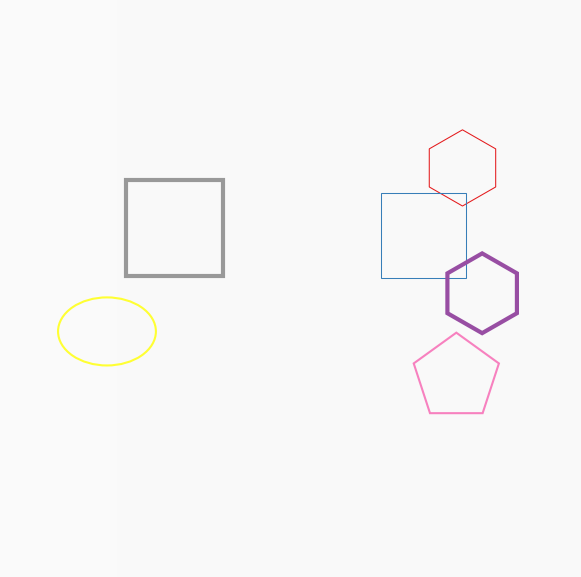[{"shape": "hexagon", "thickness": 0.5, "radius": 0.33, "center": [0.796, 0.708]}, {"shape": "square", "thickness": 0.5, "radius": 0.37, "center": [0.729, 0.591]}, {"shape": "hexagon", "thickness": 2, "radius": 0.35, "center": [0.83, 0.491]}, {"shape": "oval", "thickness": 1, "radius": 0.42, "center": [0.184, 0.425]}, {"shape": "pentagon", "thickness": 1, "radius": 0.39, "center": [0.785, 0.346]}, {"shape": "square", "thickness": 2, "radius": 0.42, "center": [0.3, 0.604]}]